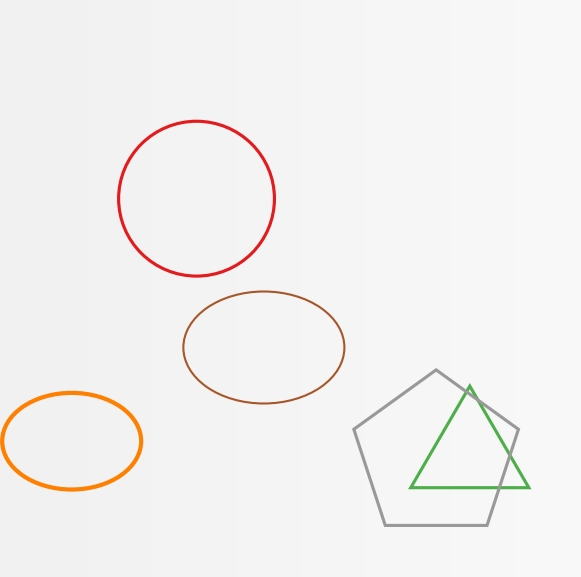[{"shape": "circle", "thickness": 1.5, "radius": 0.67, "center": [0.338, 0.655]}, {"shape": "triangle", "thickness": 1.5, "radius": 0.59, "center": [0.808, 0.213]}, {"shape": "oval", "thickness": 2, "radius": 0.6, "center": [0.123, 0.235]}, {"shape": "oval", "thickness": 1, "radius": 0.69, "center": [0.454, 0.397]}, {"shape": "pentagon", "thickness": 1.5, "radius": 0.74, "center": [0.75, 0.21]}]